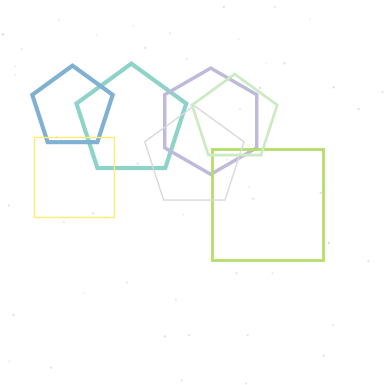[{"shape": "pentagon", "thickness": 3, "radius": 0.75, "center": [0.341, 0.685]}, {"shape": "hexagon", "thickness": 2.5, "radius": 0.69, "center": [0.547, 0.685]}, {"shape": "pentagon", "thickness": 3, "radius": 0.55, "center": [0.188, 0.72]}, {"shape": "square", "thickness": 2, "radius": 0.72, "center": [0.696, 0.469]}, {"shape": "pentagon", "thickness": 1, "radius": 0.68, "center": [0.505, 0.59]}, {"shape": "pentagon", "thickness": 2, "radius": 0.58, "center": [0.61, 0.691]}, {"shape": "square", "thickness": 1, "radius": 0.52, "center": [0.193, 0.54]}]